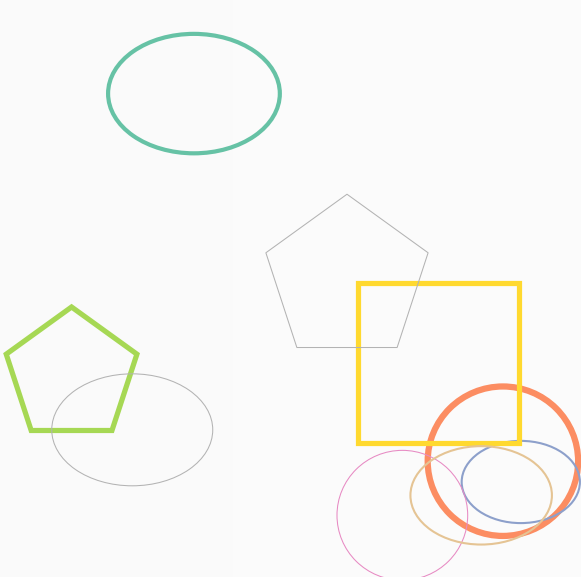[{"shape": "oval", "thickness": 2, "radius": 0.74, "center": [0.334, 0.837]}, {"shape": "circle", "thickness": 3, "radius": 0.65, "center": [0.865, 0.201]}, {"shape": "oval", "thickness": 1, "radius": 0.51, "center": [0.896, 0.165]}, {"shape": "circle", "thickness": 0.5, "radius": 0.56, "center": [0.692, 0.107]}, {"shape": "pentagon", "thickness": 2.5, "radius": 0.59, "center": [0.123, 0.349]}, {"shape": "square", "thickness": 2.5, "radius": 0.69, "center": [0.755, 0.37]}, {"shape": "oval", "thickness": 1, "radius": 0.61, "center": [0.828, 0.141]}, {"shape": "pentagon", "thickness": 0.5, "radius": 0.73, "center": [0.597, 0.516]}, {"shape": "oval", "thickness": 0.5, "radius": 0.69, "center": [0.228, 0.255]}]